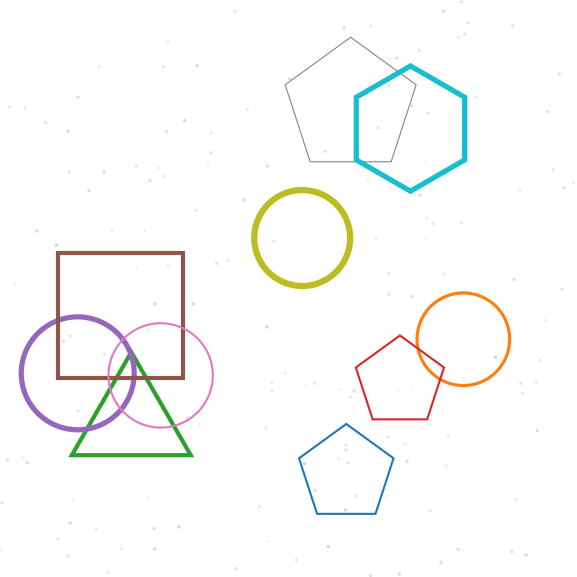[{"shape": "pentagon", "thickness": 1, "radius": 0.43, "center": [0.6, 0.179]}, {"shape": "circle", "thickness": 1.5, "radius": 0.4, "center": [0.802, 0.412]}, {"shape": "triangle", "thickness": 2, "radius": 0.59, "center": [0.227, 0.27]}, {"shape": "pentagon", "thickness": 1, "radius": 0.4, "center": [0.693, 0.338]}, {"shape": "circle", "thickness": 2.5, "radius": 0.49, "center": [0.135, 0.353]}, {"shape": "square", "thickness": 2, "radius": 0.54, "center": [0.208, 0.453]}, {"shape": "circle", "thickness": 1, "radius": 0.45, "center": [0.278, 0.349]}, {"shape": "pentagon", "thickness": 0.5, "radius": 0.6, "center": [0.607, 0.815]}, {"shape": "circle", "thickness": 3, "radius": 0.42, "center": [0.523, 0.587]}, {"shape": "hexagon", "thickness": 2.5, "radius": 0.54, "center": [0.711, 0.776]}]